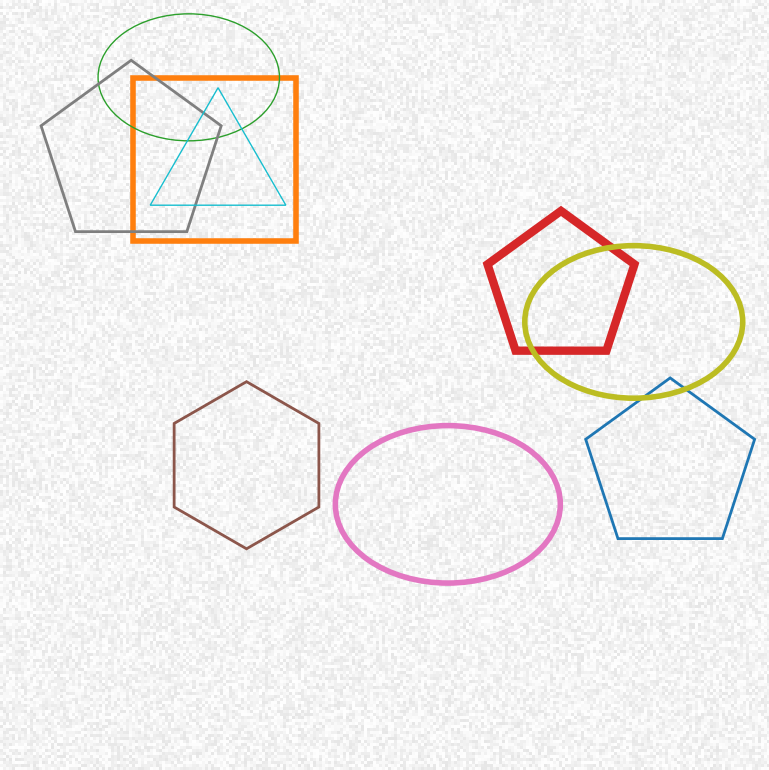[{"shape": "pentagon", "thickness": 1, "radius": 0.58, "center": [0.87, 0.394]}, {"shape": "square", "thickness": 2, "radius": 0.53, "center": [0.278, 0.793]}, {"shape": "oval", "thickness": 0.5, "radius": 0.59, "center": [0.245, 0.9]}, {"shape": "pentagon", "thickness": 3, "radius": 0.5, "center": [0.729, 0.626]}, {"shape": "hexagon", "thickness": 1, "radius": 0.54, "center": [0.32, 0.396]}, {"shape": "oval", "thickness": 2, "radius": 0.73, "center": [0.582, 0.345]}, {"shape": "pentagon", "thickness": 1, "radius": 0.62, "center": [0.17, 0.799]}, {"shape": "oval", "thickness": 2, "radius": 0.71, "center": [0.823, 0.582]}, {"shape": "triangle", "thickness": 0.5, "radius": 0.51, "center": [0.283, 0.784]}]